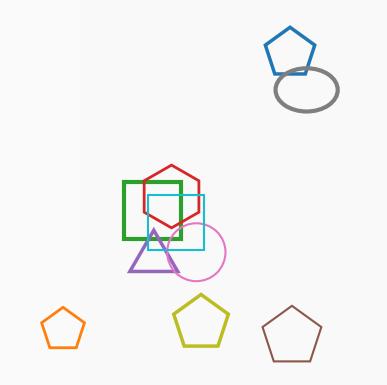[{"shape": "pentagon", "thickness": 2.5, "radius": 0.34, "center": [0.749, 0.862]}, {"shape": "pentagon", "thickness": 2, "radius": 0.29, "center": [0.163, 0.144]}, {"shape": "square", "thickness": 3, "radius": 0.37, "center": [0.393, 0.453]}, {"shape": "hexagon", "thickness": 2, "radius": 0.41, "center": [0.443, 0.49]}, {"shape": "triangle", "thickness": 2.5, "radius": 0.36, "center": [0.397, 0.331]}, {"shape": "pentagon", "thickness": 1.5, "radius": 0.4, "center": [0.753, 0.126]}, {"shape": "circle", "thickness": 1.5, "radius": 0.38, "center": [0.507, 0.345]}, {"shape": "oval", "thickness": 3, "radius": 0.4, "center": [0.791, 0.767]}, {"shape": "pentagon", "thickness": 2.5, "radius": 0.37, "center": [0.519, 0.161]}, {"shape": "square", "thickness": 1.5, "radius": 0.36, "center": [0.454, 0.423]}]